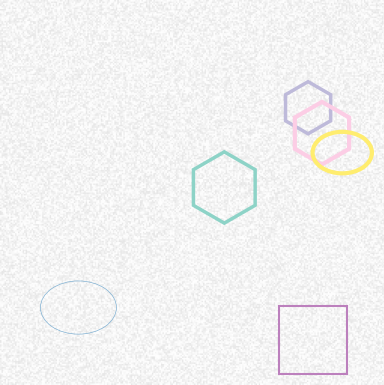[{"shape": "hexagon", "thickness": 2.5, "radius": 0.46, "center": [0.583, 0.513]}, {"shape": "hexagon", "thickness": 2.5, "radius": 0.34, "center": [0.8, 0.72]}, {"shape": "oval", "thickness": 0.5, "radius": 0.49, "center": [0.204, 0.201]}, {"shape": "hexagon", "thickness": 3, "radius": 0.41, "center": [0.836, 0.654]}, {"shape": "square", "thickness": 1.5, "radius": 0.44, "center": [0.812, 0.116]}, {"shape": "oval", "thickness": 3, "radius": 0.39, "center": [0.889, 0.604]}]